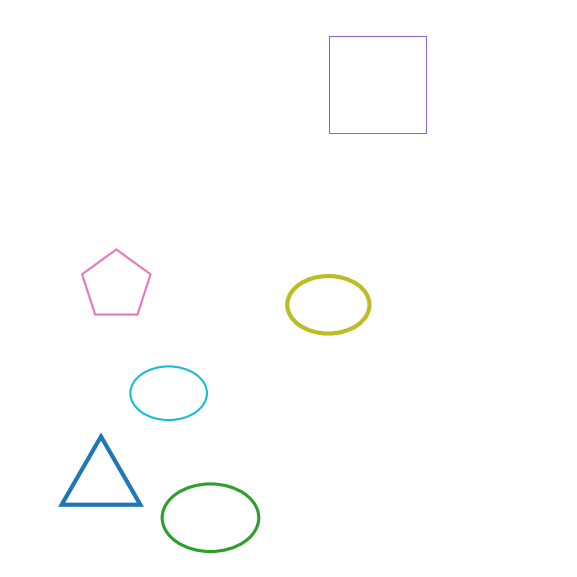[{"shape": "triangle", "thickness": 2, "radius": 0.39, "center": [0.175, 0.165]}, {"shape": "oval", "thickness": 1.5, "radius": 0.42, "center": [0.364, 0.103]}, {"shape": "square", "thickness": 0.5, "radius": 0.42, "center": [0.654, 0.853]}, {"shape": "pentagon", "thickness": 1, "radius": 0.31, "center": [0.201, 0.505]}, {"shape": "oval", "thickness": 2, "radius": 0.36, "center": [0.569, 0.471]}, {"shape": "oval", "thickness": 1, "radius": 0.33, "center": [0.292, 0.318]}]